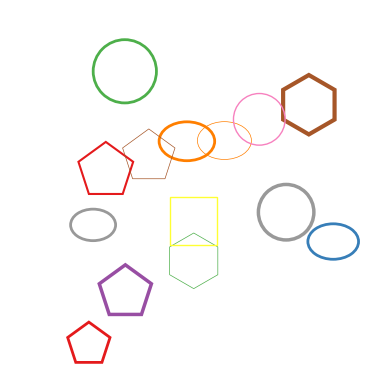[{"shape": "pentagon", "thickness": 1.5, "radius": 0.37, "center": [0.275, 0.557]}, {"shape": "pentagon", "thickness": 2, "radius": 0.29, "center": [0.231, 0.106]}, {"shape": "oval", "thickness": 2, "radius": 0.33, "center": [0.865, 0.373]}, {"shape": "circle", "thickness": 2, "radius": 0.41, "center": [0.324, 0.815]}, {"shape": "hexagon", "thickness": 0.5, "radius": 0.36, "center": [0.503, 0.323]}, {"shape": "pentagon", "thickness": 2.5, "radius": 0.36, "center": [0.326, 0.241]}, {"shape": "oval", "thickness": 0.5, "radius": 0.35, "center": [0.583, 0.635]}, {"shape": "oval", "thickness": 2, "radius": 0.36, "center": [0.485, 0.633]}, {"shape": "square", "thickness": 1, "radius": 0.31, "center": [0.502, 0.427]}, {"shape": "hexagon", "thickness": 3, "radius": 0.39, "center": [0.802, 0.728]}, {"shape": "pentagon", "thickness": 0.5, "radius": 0.36, "center": [0.386, 0.594]}, {"shape": "circle", "thickness": 1, "radius": 0.34, "center": [0.673, 0.69]}, {"shape": "oval", "thickness": 2, "radius": 0.29, "center": [0.242, 0.416]}, {"shape": "circle", "thickness": 2.5, "radius": 0.36, "center": [0.743, 0.449]}]